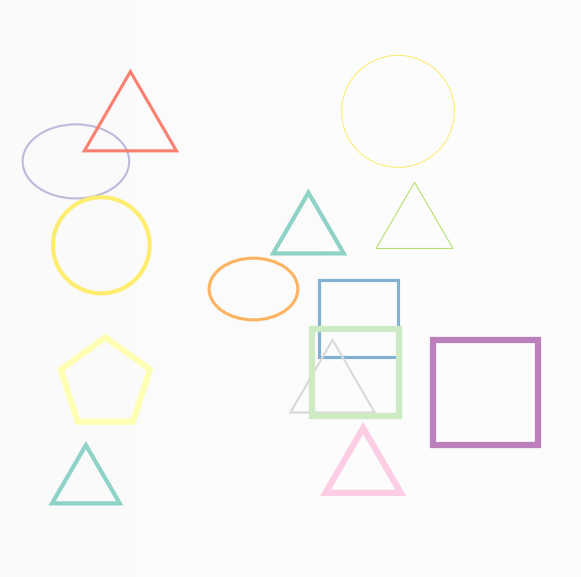[{"shape": "triangle", "thickness": 2, "radius": 0.35, "center": [0.531, 0.595]}, {"shape": "triangle", "thickness": 2, "radius": 0.34, "center": [0.148, 0.161]}, {"shape": "pentagon", "thickness": 3, "radius": 0.4, "center": [0.181, 0.334]}, {"shape": "oval", "thickness": 1, "radius": 0.46, "center": [0.131, 0.72]}, {"shape": "triangle", "thickness": 1.5, "radius": 0.46, "center": [0.224, 0.784]}, {"shape": "square", "thickness": 1.5, "radius": 0.34, "center": [0.617, 0.448]}, {"shape": "oval", "thickness": 1.5, "radius": 0.38, "center": [0.436, 0.499]}, {"shape": "triangle", "thickness": 0.5, "radius": 0.38, "center": [0.713, 0.607]}, {"shape": "triangle", "thickness": 3, "radius": 0.37, "center": [0.625, 0.183]}, {"shape": "triangle", "thickness": 1, "radius": 0.42, "center": [0.572, 0.327]}, {"shape": "square", "thickness": 3, "radius": 0.46, "center": [0.835, 0.32]}, {"shape": "square", "thickness": 3, "radius": 0.37, "center": [0.611, 0.354]}, {"shape": "circle", "thickness": 0.5, "radius": 0.48, "center": [0.685, 0.806]}, {"shape": "circle", "thickness": 2, "radius": 0.42, "center": [0.174, 0.574]}]